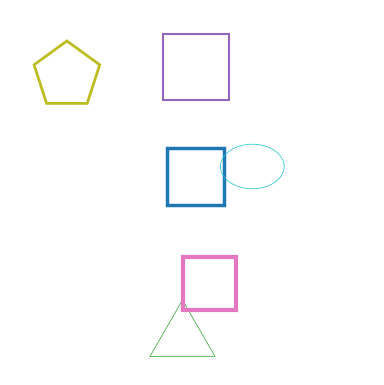[{"shape": "square", "thickness": 2.5, "radius": 0.37, "center": [0.507, 0.542]}, {"shape": "triangle", "thickness": 0.5, "radius": 0.49, "center": [0.474, 0.123]}, {"shape": "square", "thickness": 1.5, "radius": 0.43, "center": [0.509, 0.826]}, {"shape": "square", "thickness": 3, "radius": 0.34, "center": [0.545, 0.265]}, {"shape": "pentagon", "thickness": 2, "radius": 0.45, "center": [0.174, 0.804]}, {"shape": "oval", "thickness": 0.5, "radius": 0.41, "center": [0.655, 0.568]}]